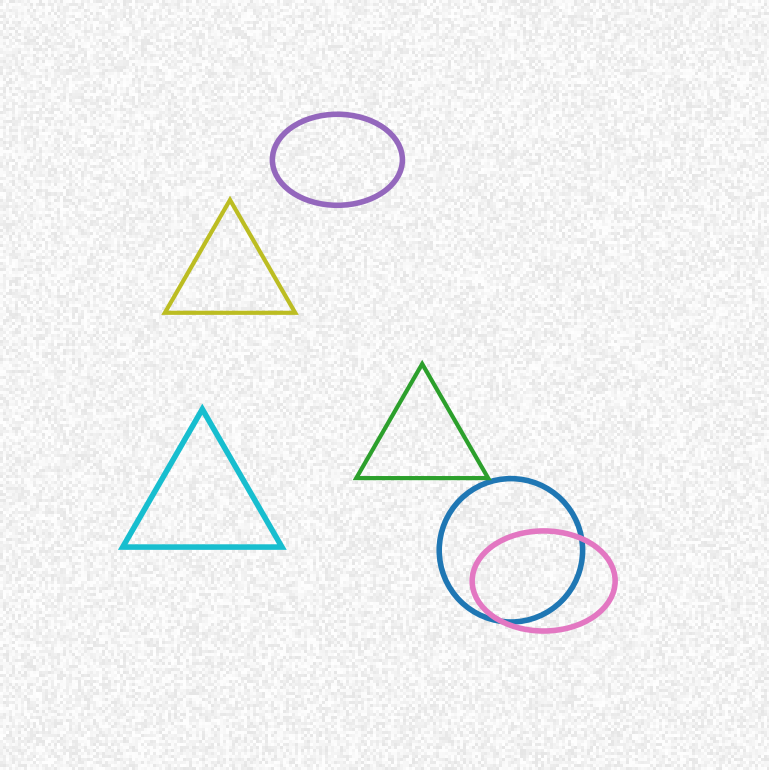[{"shape": "circle", "thickness": 2, "radius": 0.47, "center": [0.664, 0.285]}, {"shape": "triangle", "thickness": 1.5, "radius": 0.49, "center": [0.548, 0.429]}, {"shape": "oval", "thickness": 2, "radius": 0.42, "center": [0.438, 0.793]}, {"shape": "oval", "thickness": 2, "radius": 0.46, "center": [0.706, 0.245]}, {"shape": "triangle", "thickness": 1.5, "radius": 0.49, "center": [0.299, 0.643]}, {"shape": "triangle", "thickness": 2, "radius": 0.6, "center": [0.263, 0.349]}]